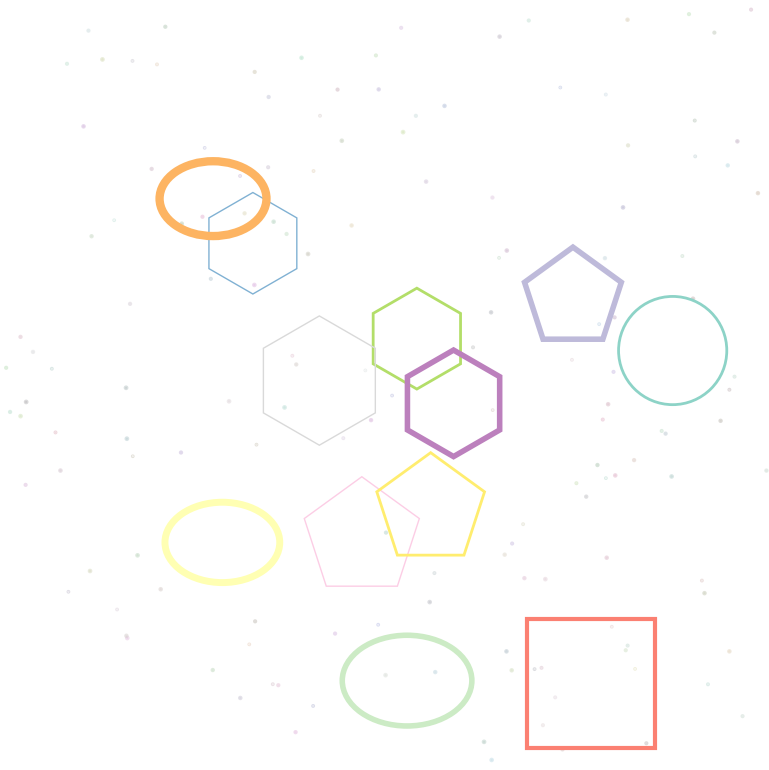[{"shape": "circle", "thickness": 1, "radius": 0.35, "center": [0.874, 0.545]}, {"shape": "oval", "thickness": 2.5, "radius": 0.37, "center": [0.289, 0.296]}, {"shape": "pentagon", "thickness": 2, "radius": 0.33, "center": [0.744, 0.613]}, {"shape": "square", "thickness": 1.5, "radius": 0.42, "center": [0.768, 0.112]}, {"shape": "hexagon", "thickness": 0.5, "radius": 0.33, "center": [0.328, 0.684]}, {"shape": "oval", "thickness": 3, "radius": 0.35, "center": [0.277, 0.742]}, {"shape": "hexagon", "thickness": 1, "radius": 0.33, "center": [0.541, 0.56]}, {"shape": "pentagon", "thickness": 0.5, "radius": 0.39, "center": [0.47, 0.302]}, {"shape": "hexagon", "thickness": 0.5, "radius": 0.42, "center": [0.415, 0.506]}, {"shape": "hexagon", "thickness": 2, "radius": 0.35, "center": [0.589, 0.476]}, {"shape": "oval", "thickness": 2, "radius": 0.42, "center": [0.529, 0.116]}, {"shape": "pentagon", "thickness": 1, "radius": 0.37, "center": [0.559, 0.339]}]